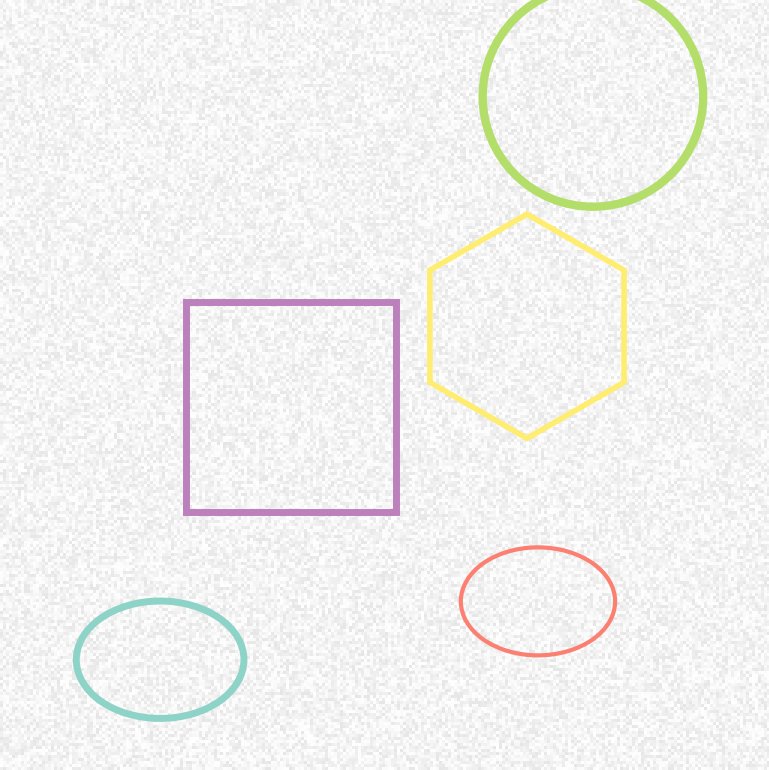[{"shape": "oval", "thickness": 2.5, "radius": 0.54, "center": [0.208, 0.143]}, {"shape": "oval", "thickness": 1.5, "radius": 0.5, "center": [0.699, 0.219]}, {"shape": "circle", "thickness": 3, "radius": 0.72, "center": [0.77, 0.875]}, {"shape": "square", "thickness": 2.5, "radius": 0.68, "center": [0.377, 0.471]}, {"shape": "hexagon", "thickness": 2, "radius": 0.73, "center": [0.684, 0.576]}]